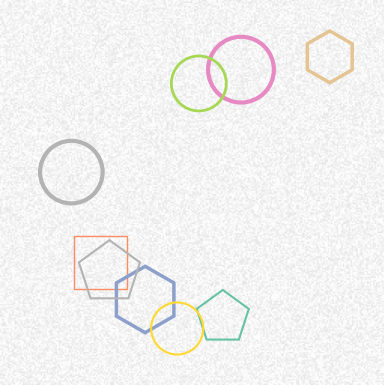[{"shape": "pentagon", "thickness": 1.5, "radius": 0.36, "center": [0.579, 0.176]}, {"shape": "square", "thickness": 1, "radius": 0.34, "center": [0.262, 0.318]}, {"shape": "hexagon", "thickness": 2.5, "radius": 0.43, "center": [0.377, 0.222]}, {"shape": "circle", "thickness": 3, "radius": 0.43, "center": [0.626, 0.819]}, {"shape": "circle", "thickness": 2, "radius": 0.36, "center": [0.516, 0.783]}, {"shape": "circle", "thickness": 1.5, "radius": 0.34, "center": [0.46, 0.147]}, {"shape": "hexagon", "thickness": 2.5, "radius": 0.34, "center": [0.857, 0.852]}, {"shape": "pentagon", "thickness": 1.5, "radius": 0.42, "center": [0.284, 0.293]}, {"shape": "circle", "thickness": 3, "radius": 0.41, "center": [0.185, 0.553]}]